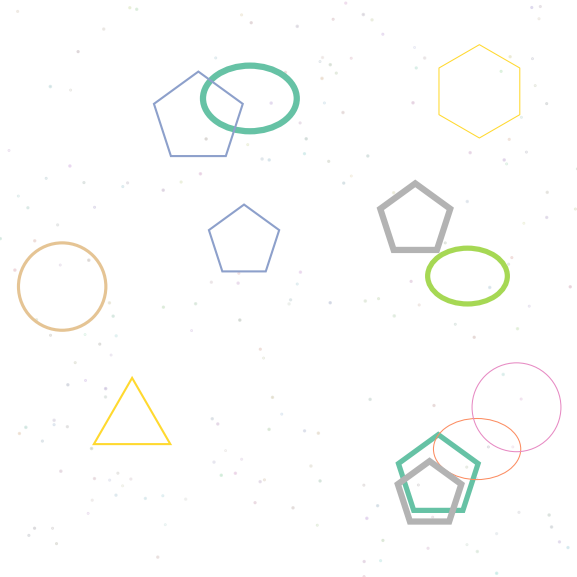[{"shape": "oval", "thickness": 3, "radius": 0.41, "center": [0.433, 0.829]}, {"shape": "pentagon", "thickness": 2.5, "radius": 0.36, "center": [0.759, 0.174]}, {"shape": "oval", "thickness": 0.5, "radius": 0.38, "center": [0.826, 0.222]}, {"shape": "pentagon", "thickness": 1, "radius": 0.32, "center": [0.423, 0.581]}, {"shape": "pentagon", "thickness": 1, "radius": 0.4, "center": [0.343, 0.794]}, {"shape": "circle", "thickness": 0.5, "radius": 0.38, "center": [0.894, 0.294]}, {"shape": "oval", "thickness": 2.5, "radius": 0.34, "center": [0.81, 0.521]}, {"shape": "hexagon", "thickness": 0.5, "radius": 0.4, "center": [0.83, 0.841]}, {"shape": "triangle", "thickness": 1, "radius": 0.38, "center": [0.229, 0.268]}, {"shape": "circle", "thickness": 1.5, "radius": 0.38, "center": [0.108, 0.503]}, {"shape": "pentagon", "thickness": 3, "radius": 0.29, "center": [0.744, 0.143]}, {"shape": "pentagon", "thickness": 3, "radius": 0.32, "center": [0.719, 0.618]}]